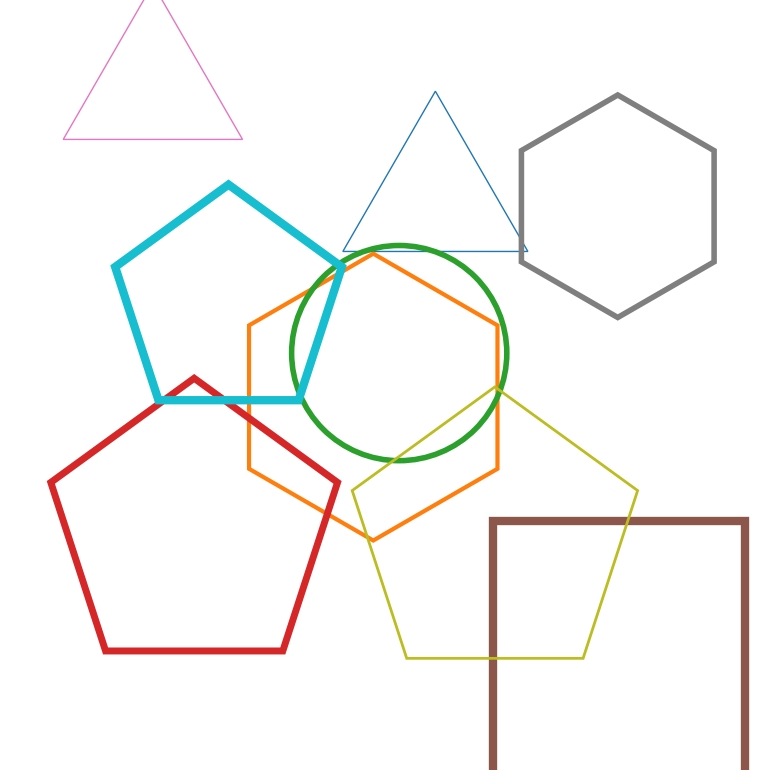[{"shape": "triangle", "thickness": 0.5, "radius": 0.69, "center": [0.565, 0.743]}, {"shape": "hexagon", "thickness": 1.5, "radius": 0.93, "center": [0.485, 0.484]}, {"shape": "circle", "thickness": 2, "radius": 0.7, "center": [0.518, 0.541]}, {"shape": "pentagon", "thickness": 2.5, "radius": 0.98, "center": [0.252, 0.313]}, {"shape": "square", "thickness": 3, "radius": 0.82, "center": [0.804, 0.159]}, {"shape": "triangle", "thickness": 0.5, "radius": 0.67, "center": [0.199, 0.886]}, {"shape": "hexagon", "thickness": 2, "radius": 0.72, "center": [0.802, 0.732]}, {"shape": "pentagon", "thickness": 1, "radius": 0.97, "center": [0.643, 0.303]}, {"shape": "pentagon", "thickness": 3, "radius": 0.77, "center": [0.297, 0.605]}]